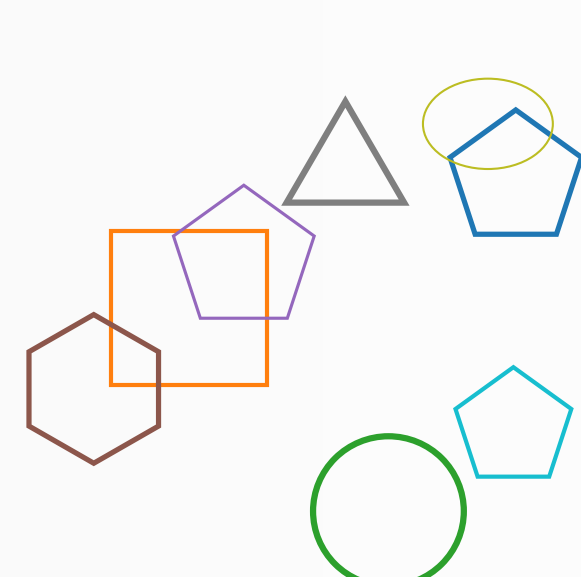[{"shape": "pentagon", "thickness": 2.5, "radius": 0.59, "center": [0.887, 0.69]}, {"shape": "square", "thickness": 2, "radius": 0.67, "center": [0.326, 0.466]}, {"shape": "circle", "thickness": 3, "radius": 0.65, "center": [0.668, 0.114]}, {"shape": "pentagon", "thickness": 1.5, "radius": 0.64, "center": [0.419, 0.551]}, {"shape": "hexagon", "thickness": 2.5, "radius": 0.64, "center": [0.161, 0.326]}, {"shape": "triangle", "thickness": 3, "radius": 0.58, "center": [0.594, 0.707]}, {"shape": "oval", "thickness": 1, "radius": 0.56, "center": [0.839, 0.785]}, {"shape": "pentagon", "thickness": 2, "radius": 0.52, "center": [0.883, 0.259]}]